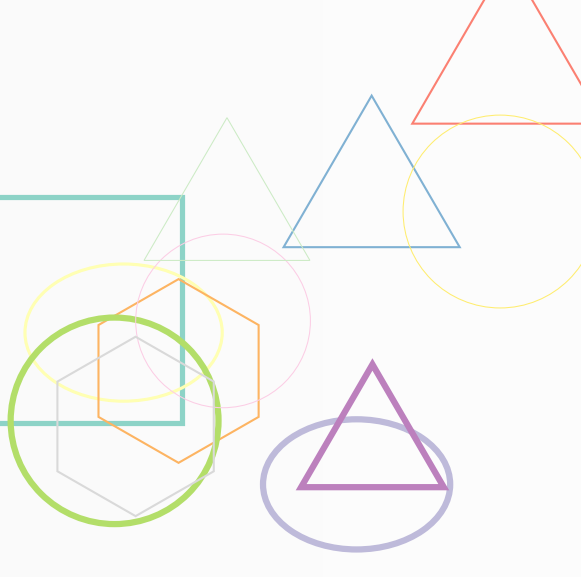[{"shape": "square", "thickness": 2.5, "radius": 0.98, "center": [0.118, 0.462]}, {"shape": "oval", "thickness": 1.5, "radius": 0.85, "center": [0.213, 0.423]}, {"shape": "oval", "thickness": 3, "radius": 0.81, "center": [0.613, 0.16]}, {"shape": "triangle", "thickness": 1, "radius": 0.95, "center": [0.874, 0.88]}, {"shape": "triangle", "thickness": 1, "radius": 0.87, "center": [0.639, 0.659]}, {"shape": "hexagon", "thickness": 1, "radius": 0.8, "center": [0.307, 0.357]}, {"shape": "circle", "thickness": 3, "radius": 0.89, "center": [0.197, 0.27]}, {"shape": "circle", "thickness": 0.5, "radius": 0.75, "center": [0.384, 0.443]}, {"shape": "hexagon", "thickness": 1, "radius": 0.78, "center": [0.233, 0.261]}, {"shape": "triangle", "thickness": 3, "radius": 0.71, "center": [0.641, 0.226]}, {"shape": "triangle", "thickness": 0.5, "radius": 0.82, "center": [0.39, 0.631]}, {"shape": "circle", "thickness": 0.5, "radius": 0.83, "center": [0.86, 0.633]}]